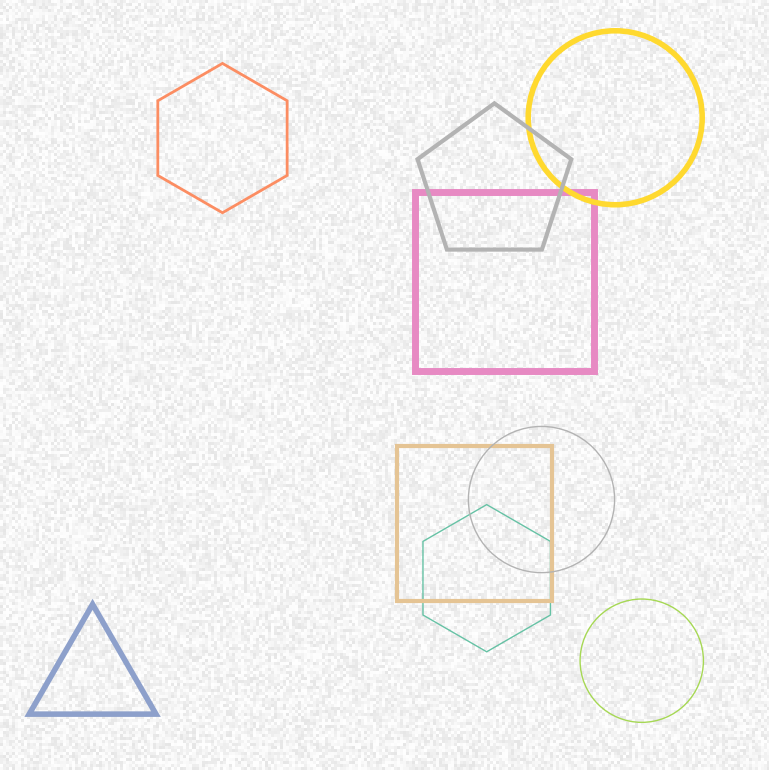[{"shape": "hexagon", "thickness": 0.5, "radius": 0.48, "center": [0.632, 0.249]}, {"shape": "hexagon", "thickness": 1, "radius": 0.48, "center": [0.289, 0.821]}, {"shape": "triangle", "thickness": 2, "radius": 0.48, "center": [0.12, 0.12]}, {"shape": "square", "thickness": 2.5, "radius": 0.58, "center": [0.656, 0.635]}, {"shape": "circle", "thickness": 0.5, "radius": 0.4, "center": [0.833, 0.142]}, {"shape": "circle", "thickness": 2, "radius": 0.56, "center": [0.799, 0.847]}, {"shape": "square", "thickness": 1.5, "radius": 0.5, "center": [0.616, 0.32]}, {"shape": "pentagon", "thickness": 1.5, "radius": 0.52, "center": [0.642, 0.761]}, {"shape": "circle", "thickness": 0.5, "radius": 0.47, "center": [0.703, 0.351]}]